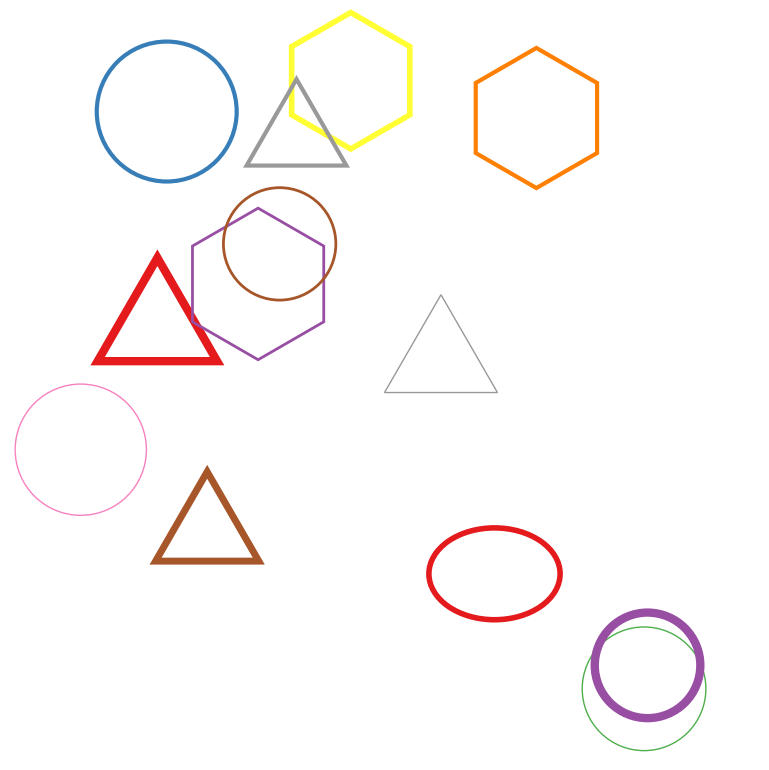[{"shape": "triangle", "thickness": 3, "radius": 0.45, "center": [0.204, 0.576]}, {"shape": "oval", "thickness": 2, "radius": 0.43, "center": [0.642, 0.255]}, {"shape": "circle", "thickness": 1.5, "radius": 0.45, "center": [0.217, 0.855]}, {"shape": "circle", "thickness": 0.5, "radius": 0.4, "center": [0.836, 0.105]}, {"shape": "circle", "thickness": 3, "radius": 0.34, "center": [0.841, 0.136]}, {"shape": "hexagon", "thickness": 1, "radius": 0.49, "center": [0.335, 0.631]}, {"shape": "hexagon", "thickness": 1.5, "radius": 0.45, "center": [0.697, 0.847]}, {"shape": "hexagon", "thickness": 2, "radius": 0.44, "center": [0.456, 0.895]}, {"shape": "triangle", "thickness": 2.5, "radius": 0.39, "center": [0.269, 0.31]}, {"shape": "circle", "thickness": 1, "radius": 0.37, "center": [0.363, 0.683]}, {"shape": "circle", "thickness": 0.5, "radius": 0.43, "center": [0.105, 0.416]}, {"shape": "triangle", "thickness": 0.5, "radius": 0.42, "center": [0.573, 0.533]}, {"shape": "triangle", "thickness": 1.5, "radius": 0.37, "center": [0.385, 0.822]}]